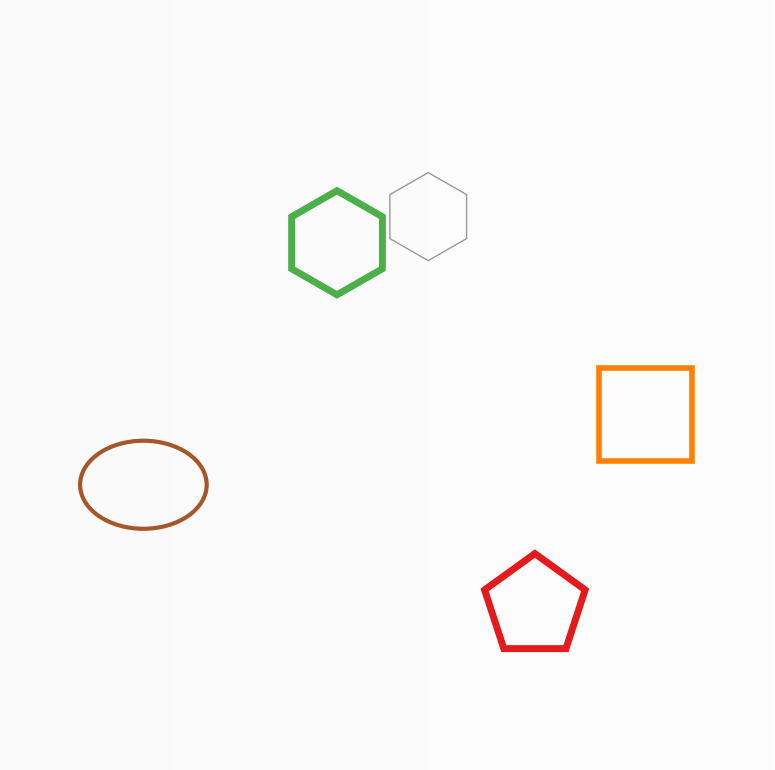[{"shape": "pentagon", "thickness": 2.5, "radius": 0.34, "center": [0.69, 0.213]}, {"shape": "hexagon", "thickness": 2.5, "radius": 0.34, "center": [0.435, 0.685]}, {"shape": "square", "thickness": 2, "radius": 0.3, "center": [0.833, 0.462]}, {"shape": "oval", "thickness": 1.5, "radius": 0.41, "center": [0.185, 0.37]}, {"shape": "hexagon", "thickness": 0.5, "radius": 0.29, "center": [0.553, 0.719]}]